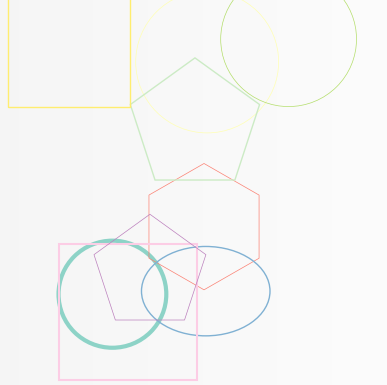[{"shape": "circle", "thickness": 3, "radius": 0.7, "center": [0.29, 0.236]}, {"shape": "circle", "thickness": 0.5, "radius": 0.92, "center": [0.535, 0.839]}, {"shape": "hexagon", "thickness": 0.5, "radius": 0.82, "center": [0.526, 0.411]}, {"shape": "oval", "thickness": 1, "radius": 0.83, "center": [0.531, 0.244]}, {"shape": "circle", "thickness": 0.5, "radius": 0.88, "center": [0.745, 0.898]}, {"shape": "square", "thickness": 1.5, "radius": 0.89, "center": [0.33, 0.189]}, {"shape": "pentagon", "thickness": 0.5, "radius": 0.76, "center": [0.387, 0.292]}, {"shape": "pentagon", "thickness": 1, "radius": 0.88, "center": [0.503, 0.674]}, {"shape": "square", "thickness": 1, "radius": 0.78, "center": [0.179, 0.878]}]